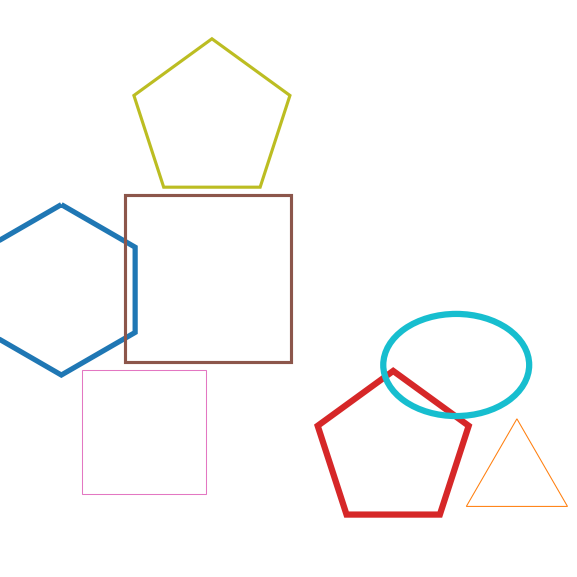[{"shape": "hexagon", "thickness": 2.5, "radius": 0.74, "center": [0.106, 0.497]}, {"shape": "triangle", "thickness": 0.5, "radius": 0.51, "center": [0.895, 0.173]}, {"shape": "pentagon", "thickness": 3, "radius": 0.69, "center": [0.681, 0.219]}, {"shape": "square", "thickness": 1.5, "radius": 0.72, "center": [0.36, 0.517]}, {"shape": "square", "thickness": 0.5, "radius": 0.54, "center": [0.249, 0.251]}, {"shape": "pentagon", "thickness": 1.5, "radius": 0.71, "center": [0.367, 0.79]}, {"shape": "oval", "thickness": 3, "radius": 0.63, "center": [0.79, 0.367]}]